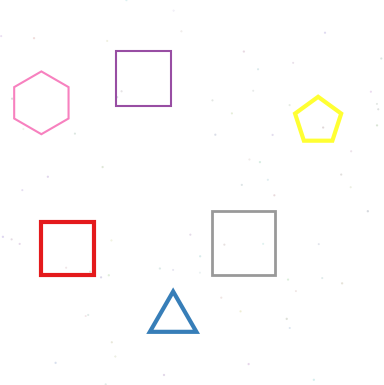[{"shape": "square", "thickness": 3, "radius": 0.34, "center": [0.175, 0.354]}, {"shape": "triangle", "thickness": 3, "radius": 0.35, "center": [0.45, 0.173]}, {"shape": "square", "thickness": 1.5, "radius": 0.36, "center": [0.372, 0.795]}, {"shape": "pentagon", "thickness": 3, "radius": 0.32, "center": [0.826, 0.686]}, {"shape": "hexagon", "thickness": 1.5, "radius": 0.41, "center": [0.107, 0.733]}, {"shape": "square", "thickness": 2, "radius": 0.41, "center": [0.633, 0.369]}]